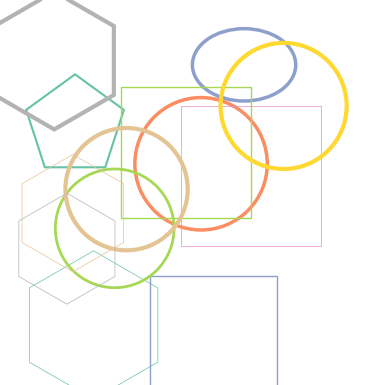[{"shape": "pentagon", "thickness": 1.5, "radius": 0.67, "center": [0.195, 0.673]}, {"shape": "hexagon", "thickness": 0.5, "radius": 0.96, "center": [0.243, 0.156]}, {"shape": "circle", "thickness": 2.5, "radius": 0.86, "center": [0.522, 0.575]}, {"shape": "oval", "thickness": 2.5, "radius": 0.67, "center": [0.634, 0.832]}, {"shape": "square", "thickness": 1, "radius": 0.82, "center": [0.555, 0.117]}, {"shape": "square", "thickness": 0.5, "radius": 0.91, "center": [0.651, 0.542]}, {"shape": "circle", "thickness": 2, "radius": 0.77, "center": [0.298, 0.407]}, {"shape": "square", "thickness": 1, "radius": 0.85, "center": [0.484, 0.605]}, {"shape": "circle", "thickness": 3, "radius": 0.82, "center": [0.737, 0.725]}, {"shape": "circle", "thickness": 3, "radius": 0.79, "center": [0.329, 0.509]}, {"shape": "hexagon", "thickness": 0.5, "radius": 0.76, "center": [0.189, 0.446]}, {"shape": "hexagon", "thickness": 3, "radius": 0.89, "center": [0.141, 0.843]}, {"shape": "hexagon", "thickness": 0.5, "radius": 0.72, "center": [0.174, 0.354]}]